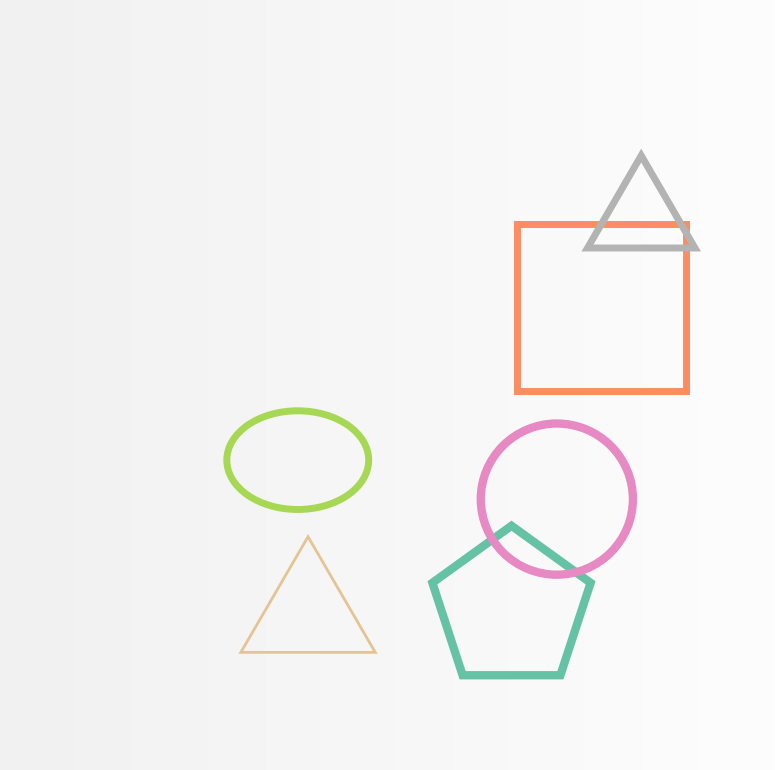[{"shape": "pentagon", "thickness": 3, "radius": 0.54, "center": [0.66, 0.21]}, {"shape": "square", "thickness": 2.5, "radius": 0.54, "center": [0.776, 0.6]}, {"shape": "circle", "thickness": 3, "radius": 0.49, "center": [0.719, 0.352]}, {"shape": "oval", "thickness": 2.5, "radius": 0.46, "center": [0.384, 0.402]}, {"shape": "triangle", "thickness": 1, "radius": 0.5, "center": [0.397, 0.203]}, {"shape": "triangle", "thickness": 2.5, "radius": 0.4, "center": [0.827, 0.718]}]